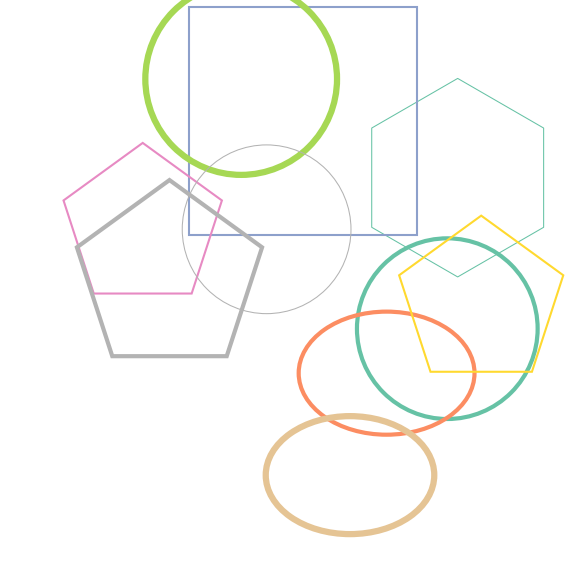[{"shape": "hexagon", "thickness": 0.5, "radius": 0.86, "center": [0.793, 0.691]}, {"shape": "circle", "thickness": 2, "radius": 0.78, "center": [0.775, 0.43]}, {"shape": "oval", "thickness": 2, "radius": 0.76, "center": [0.669, 0.353]}, {"shape": "square", "thickness": 1, "radius": 0.99, "center": [0.525, 0.79]}, {"shape": "pentagon", "thickness": 1, "radius": 0.72, "center": [0.247, 0.607]}, {"shape": "circle", "thickness": 3, "radius": 0.83, "center": [0.418, 0.862]}, {"shape": "pentagon", "thickness": 1, "radius": 0.75, "center": [0.833, 0.476]}, {"shape": "oval", "thickness": 3, "radius": 0.73, "center": [0.606, 0.176]}, {"shape": "pentagon", "thickness": 2, "radius": 0.84, "center": [0.293, 0.519]}, {"shape": "circle", "thickness": 0.5, "radius": 0.73, "center": [0.462, 0.602]}]